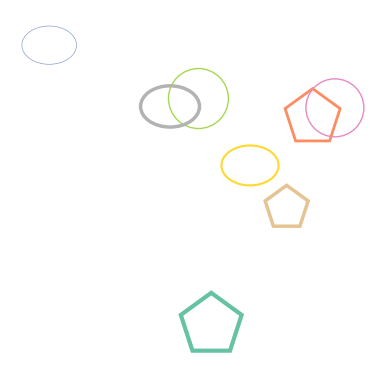[{"shape": "pentagon", "thickness": 3, "radius": 0.42, "center": [0.549, 0.156]}, {"shape": "pentagon", "thickness": 2, "radius": 0.38, "center": [0.812, 0.695]}, {"shape": "oval", "thickness": 0.5, "radius": 0.36, "center": [0.128, 0.883]}, {"shape": "circle", "thickness": 1, "radius": 0.38, "center": [0.87, 0.72]}, {"shape": "circle", "thickness": 1, "radius": 0.39, "center": [0.515, 0.744]}, {"shape": "oval", "thickness": 1.5, "radius": 0.37, "center": [0.649, 0.57]}, {"shape": "pentagon", "thickness": 2.5, "radius": 0.29, "center": [0.745, 0.46]}, {"shape": "oval", "thickness": 2.5, "radius": 0.38, "center": [0.442, 0.724]}]